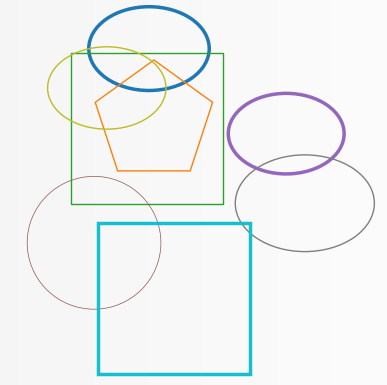[{"shape": "oval", "thickness": 2.5, "radius": 0.78, "center": [0.384, 0.874]}, {"shape": "pentagon", "thickness": 1, "radius": 0.8, "center": [0.397, 0.685]}, {"shape": "square", "thickness": 1, "radius": 0.98, "center": [0.379, 0.666]}, {"shape": "oval", "thickness": 2.5, "radius": 0.75, "center": [0.739, 0.653]}, {"shape": "circle", "thickness": 0.5, "radius": 0.86, "center": [0.243, 0.369]}, {"shape": "oval", "thickness": 1, "radius": 0.9, "center": [0.787, 0.472]}, {"shape": "oval", "thickness": 1, "radius": 0.76, "center": [0.276, 0.771]}, {"shape": "square", "thickness": 2.5, "radius": 0.98, "center": [0.45, 0.225]}]